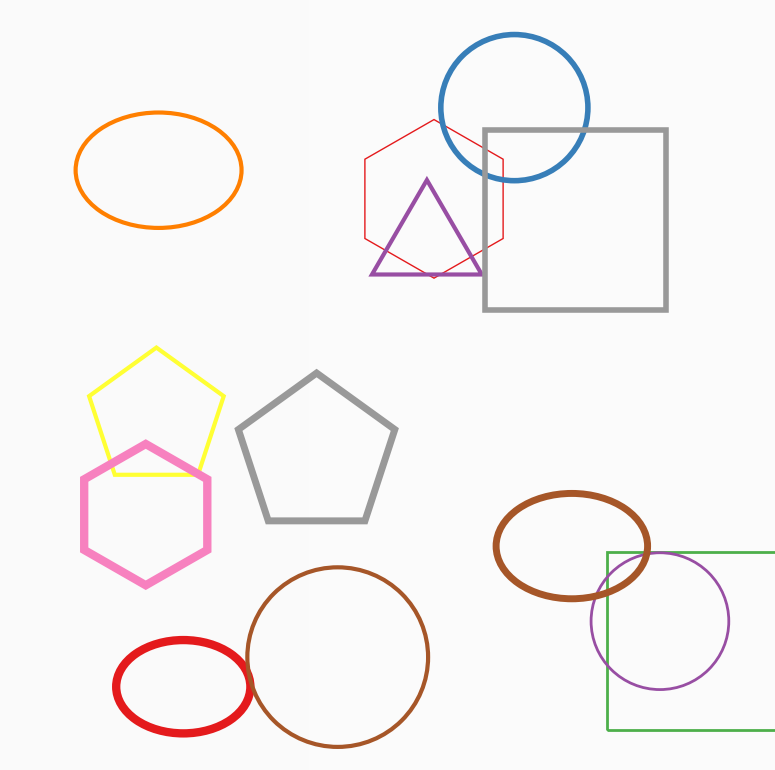[{"shape": "hexagon", "thickness": 0.5, "radius": 0.51, "center": [0.56, 0.742]}, {"shape": "oval", "thickness": 3, "radius": 0.43, "center": [0.236, 0.108]}, {"shape": "circle", "thickness": 2, "radius": 0.47, "center": [0.664, 0.86]}, {"shape": "square", "thickness": 1, "radius": 0.58, "center": [0.898, 0.168]}, {"shape": "circle", "thickness": 1, "radius": 0.44, "center": [0.852, 0.193]}, {"shape": "triangle", "thickness": 1.5, "radius": 0.41, "center": [0.551, 0.684]}, {"shape": "oval", "thickness": 1.5, "radius": 0.54, "center": [0.205, 0.779]}, {"shape": "pentagon", "thickness": 1.5, "radius": 0.46, "center": [0.202, 0.457]}, {"shape": "oval", "thickness": 2.5, "radius": 0.49, "center": [0.738, 0.291]}, {"shape": "circle", "thickness": 1.5, "radius": 0.58, "center": [0.436, 0.147]}, {"shape": "hexagon", "thickness": 3, "radius": 0.46, "center": [0.188, 0.332]}, {"shape": "pentagon", "thickness": 2.5, "radius": 0.53, "center": [0.409, 0.409]}, {"shape": "square", "thickness": 2, "radius": 0.58, "center": [0.743, 0.714]}]